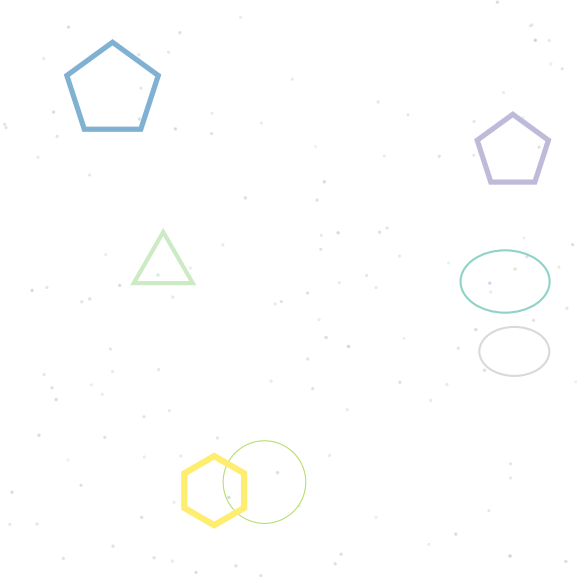[{"shape": "oval", "thickness": 1, "radius": 0.39, "center": [0.875, 0.512]}, {"shape": "pentagon", "thickness": 2.5, "radius": 0.32, "center": [0.888, 0.736]}, {"shape": "pentagon", "thickness": 2.5, "radius": 0.42, "center": [0.195, 0.843]}, {"shape": "circle", "thickness": 0.5, "radius": 0.36, "center": [0.458, 0.164]}, {"shape": "oval", "thickness": 1, "radius": 0.3, "center": [0.891, 0.391]}, {"shape": "triangle", "thickness": 2, "radius": 0.29, "center": [0.283, 0.538]}, {"shape": "hexagon", "thickness": 3, "radius": 0.3, "center": [0.371, 0.15]}]